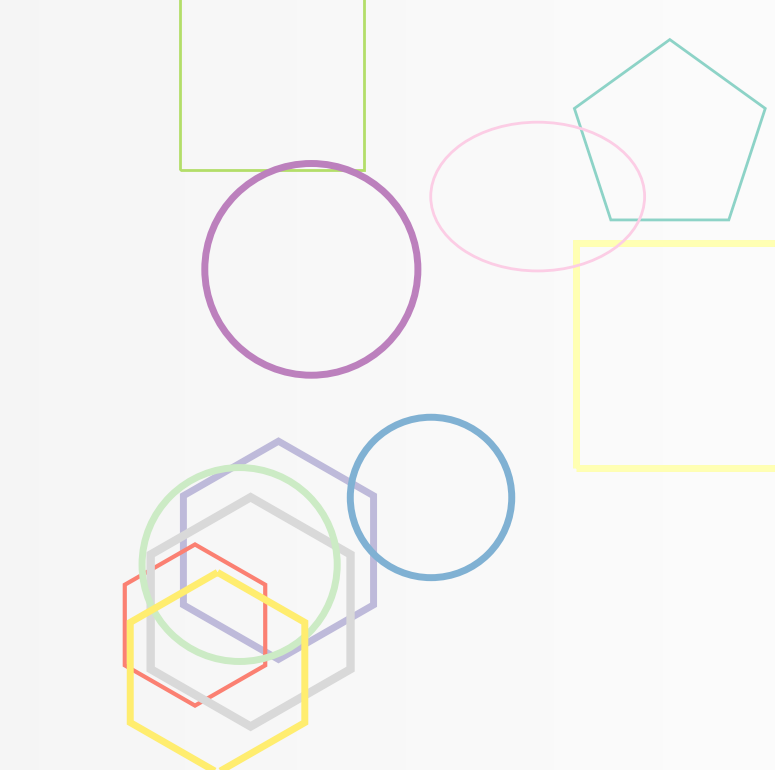[{"shape": "pentagon", "thickness": 1, "radius": 0.65, "center": [0.864, 0.819]}, {"shape": "square", "thickness": 2.5, "radius": 0.73, "center": [0.889, 0.538]}, {"shape": "hexagon", "thickness": 2.5, "radius": 0.71, "center": [0.359, 0.285]}, {"shape": "hexagon", "thickness": 1.5, "radius": 0.52, "center": [0.252, 0.188]}, {"shape": "circle", "thickness": 2.5, "radius": 0.52, "center": [0.556, 0.354]}, {"shape": "square", "thickness": 1, "radius": 0.59, "center": [0.351, 0.898]}, {"shape": "oval", "thickness": 1, "radius": 0.69, "center": [0.694, 0.745]}, {"shape": "hexagon", "thickness": 3, "radius": 0.74, "center": [0.323, 0.205]}, {"shape": "circle", "thickness": 2.5, "radius": 0.69, "center": [0.402, 0.65]}, {"shape": "circle", "thickness": 2.5, "radius": 0.63, "center": [0.309, 0.267]}, {"shape": "hexagon", "thickness": 2.5, "radius": 0.65, "center": [0.281, 0.127]}]